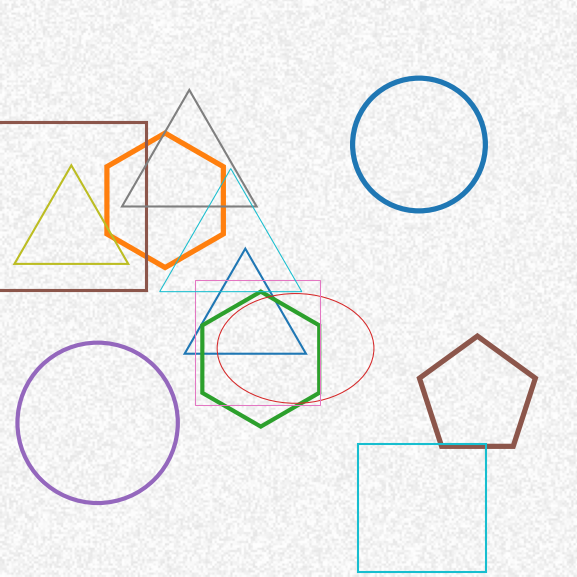[{"shape": "triangle", "thickness": 1, "radius": 0.61, "center": [0.425, 0.447]}, {"shape": "circle", "thickness": 2.5, "radius": 0.57, "center": [0.726, 0.749]}, {"shape": "hexagon", "thickness": 2.5, "radius": 0.58, "center": [0.286, 0.652]}, {"shape": "hexagon", "thickness": 2, "radius": 0.58, "center": [0.452, 0.377]}, {"shape": "oval", "thickness": 0.5, "radius": 0.68, "center": [0.512, 0.396]}, {"shape": "circle", "thickness": 2, "radius": 0.69, "center": [0.169, 0.267]}, {"shape": "square", "thickness": 1.5, "radius": 0.72, "center": [0.109, 0.642]}, {"shape": "pentagon", "thickness": 2.5, "radius": 0.53, "center": [0.827, 0.312]}, {"shape": "square", "thickness": 0.5, "radius": 0.54, "center": [0.446, 0.406]}, {"shape": "triangle", "thickness": 1, "radius": 0.67, "center": [0.328, 0.709]}, {"shape": "triangle", "thickness": 1, "radius": 0.57, "center": [0.124, 0.599]}, {"shape": "triangle", "thickness": 0.5, "radius": 0.71, "center": [0.4, 0.565]}, {"shape": "square", "thickness": 1, "radius": 0.55, "center": [0.73, 0.119]}]